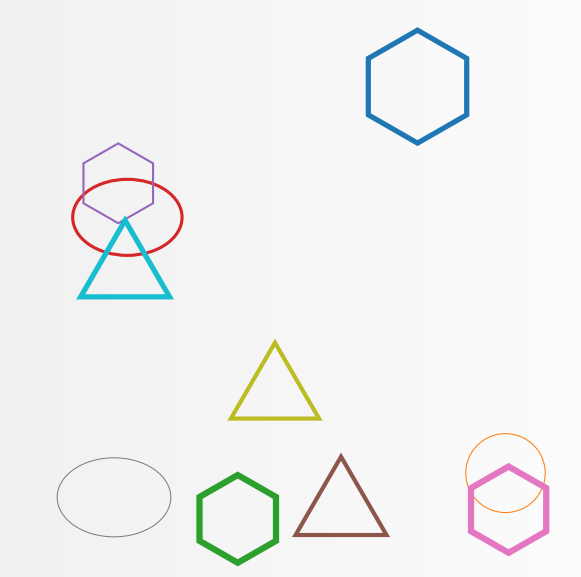[{"shape": "hexagon", "thickness": 2.5, "radius": 0.49, "center": [0.718, 0.849]}, {"shape": "circle", "thickness": 0.5, "radius": 0.34, "center": [0.87, 0.18]}, {"shape": "hexagon", "thickness": 3, "radius": 0.38, "center": [0.409, 0.101]}, {"shape": "oval", "thickness": 1.5, "radius": 0.47, "center": [0.219, 0.623]}, {"shape": "hexagon", "thickness": 1, "radius": 0.35, "center": [0.203, 0.682]}, {"shape": "triangle", "thickness": 2, "radius": 0.45, "center": [0.587, 0.118]}, {"shape": "hexagon", "thickness": 3, "radius": 0.37, "center": [0.875, 0.117]}, {"shape": "oval", "thickness": 0.5, "radius": 0.49, "center": [0.196, 0.138]}, {"shape": "triangle", "thickness": 2, "radius": 0.44, "center": [0.473, 0.318]}, {"shape": "triangle", "thickness": 2.5, "radius": 0.44, "center": [0.215, 0.529]}]